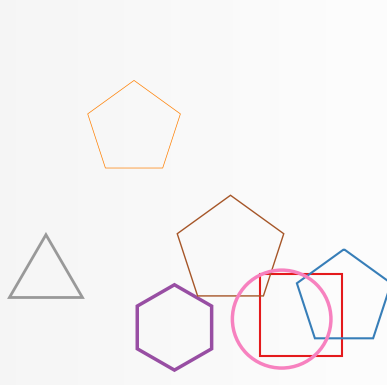[{"shape": "square", "thickness": 1.5, "radius": 0.53, "center": [0.777, 0.182]}, {"shape": "pentagon", "thickness": 1.5, "radius": 0.64, "center": [0.888, 0.225]}, {"shape": "hexagon", "thickness": 2.5, "radius": 0.55, "center": [0.45, 0.15]}, {"shape": "pentagon", "thickness": 0.5, "radius": 0.63, "center": [0.346, 0.665]}, {"shape": "pentagon", "thickness": 1, "radius": 0.72, "center": [0.595, 0.348]}, {"shape": "circle", "thickness": 2.5, "radius": 0.64, "center": [0.727, 0.171]}, {"shape": "triangle", "thickness": 2, "radius": 0.54, "center": [0.119, 0.282]}]